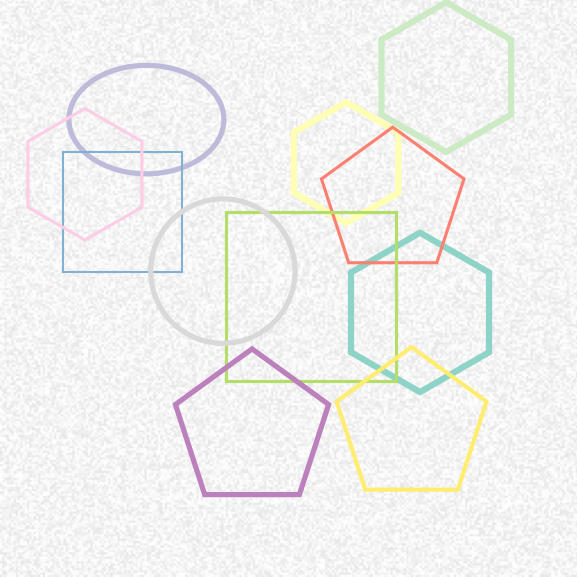[{"shape": "hexagon", "thickness": 3, "radius": 0.69, "center": [0.727, 0.458]}, {"shape": "hexagon", "thickness": 3, "radius": 0.52, "center": [0.599, 0.718]}, {"shape": "oval", "thickness": 2.5, "radius": 0.67, "center": [0.254, 0.792]}, {"shape": "pentagon", "thickness": 1.5, "radius": 0.65, "center": [0.68, 0.649]}, {"shape": "square", "thickness": 1, "radius": 0.52, "center": [0.212, 0.632]}, {"shape": "square", "thickness": 1.5, "radius": 0.74, "center": [0.538, 0.486]}, {"shape": "hexagon", "thickness": 1.5, "radius": 0.57, "center": [0.147, 0.697]}, {"shape": "circle", "thickness": 2.5, "radius": 0.63, "center": [0.386, 0.53]}, {"shape": "pentagon", "thickness": 2.5, "radius": 0.7, "center": [0.436, 0.256]}, {"shape": "hexagon", "thickness": 3, "radius": 0.65, "center": [0.773, 0.866]}, {"shape": "pentagon", "thickness": 2, "radius": 0.68, "center": [0.713, 0.262]}]